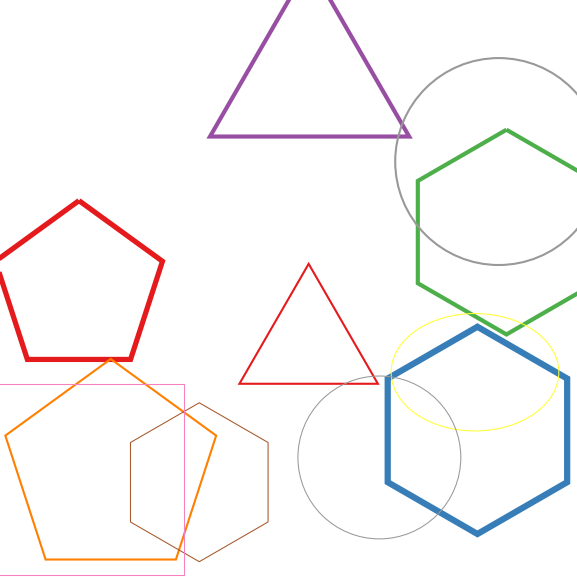[{"shape": "triangle", "thickness": 1, "radius": 0.69, "center": [0.534, 0.404]}, {"shape": "pentagon", "thickness": 2.5, "radius": 0.76, "center": [0.137, 0.5]}, {"shape": "hexagon", "thickness": 3, "radius": 0.9, "center": [0.827, 0.254]}, {"shape": "hexagon", "thickness": 2, "radius": 0.89, "center": [0.877, 0.597]}, {"shape": "triangle", "thickness": 2, "radius": 1.0, "center": [0.536, 0.862]}, {"shape": "pentagon", "thickness": 1, "radius": 0.96, "center": [0.192, 0.186]}, {"shape": "oval", "thickness": 0.5, "radius": 0.73, "center": [0.822, 0.355]}, {"shape": "hexagon", "thickness": 0.5, "radius": 0.69, "center": [0.345, 0.164]}, {"shape": "square", "thickness": 0.5, "radius": 0.83, "center": [0.154, 0.169]}, {"shape": "circle", "thickness": 0.5, "radius": 0.71, "center": [0.657, 0.207]}, {"shape": "circle", "thickness": 1, "radius": 0.9, "center": [0.864, 0.719]}]